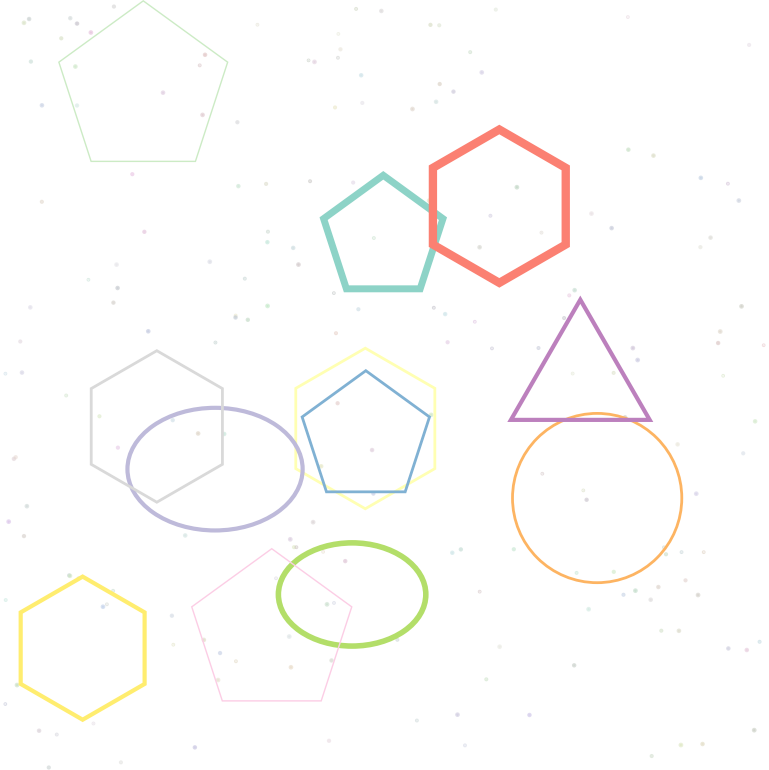[{"shape": "pentagon", "thickness": 2.5, "radius": 0.41, "center": [0.498, 0.691]}, {"shape": "hexagon", "thickness": 1, "radius": 0.52, "center": [0.474, 0.444]}, {"shape": "oval", "thickness": 1.5, "radius": 0.57, "center": [0.279, 0.391]}, {"shape": "hexagon", "thickness": 3, "radius": 0.5, "center": [0.648, 0.732]}, {"shape": "pentagon", "thickness": 1, "radius": 0.43, "center": [0.475, 0.432]}, {"shape": "circle", "thickness": 1, "radius": 0.55, "center": [0.776, 0.353]}, {"shape": "oval", "thickness": 2, "radius": 0.48, "center": [0.457, 0.228]}, {"shape": "pentagon", "thickness": 0.5, "radius": 0.55, "center": [0.353, 0.178]}, {"shape": "hexagon", "thickness": 1, "radius": 0.49, "center": [0.204, 0.446]}, {"shape": "triangle", "thickness": 1.5, "radius": 0.52, "center": [0.754, 0.507]}, {"shape": "pentagon", "thickness": 0.5, "radius": 0.58, "center": [0.186, 0.884]}, {"shape": "hexagon", "thickness": 1.5, "radius": 0.46, "center": [0.107, 0.158]}]